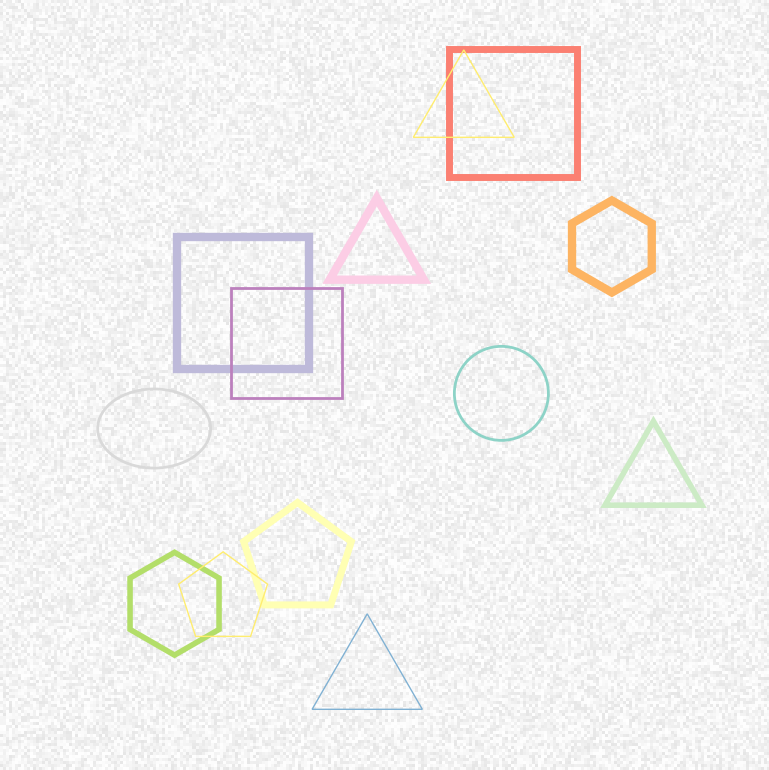[{"shape": "circle", "thickness": 1, "radius": 0.31, "center": [0.651, 0.489]}, {"shape": "pentagon", "thickness": 2.5, "radius": 0.37, "center": [0.386, 0.274]}, {"shape": "square", "thickness": 3, "radius": 0.43, "center": [0.315, 0.607]}, {"shape": "square", "thickness": 2.5, "radius": 0.42, "center": [0.666, 0.853]}, {"shape": "triangle", "thickness": 0.5, "radius": 0.41, "center": [0.477, 0.12]}, {"shape": "hexagon", "thickness": 3, "radius": 0.3, "center": [0.795, 0.68]}, {"shape": "hexagon", "thickness": 2, "radius": 0.33, "center": [0.227, 0.216]}, {"shape": "triangle", "thickness": 3, "radius": 0.35, "center": [0.489, 0.672]}, {"shape": "oval", "thickness": 1, "radius": 0.37, "center": [0.2, 0.443]}, {"shape": "square", "thickness": 1, "radius": 0.36, "center": [0.372, 0.554]}, {"shape": "triangle", "thickness": 2, "radius": 0.36, "center": [0.849, 0.38]}, {"shape": "triangle", "thickness": 0.5, "radius": 0.38, "center": [0.602, 0.86]}, {"shape": "pentagon", "thickness": 0.5, "radius": 0.3, "center": [0.29, 0.223]}]